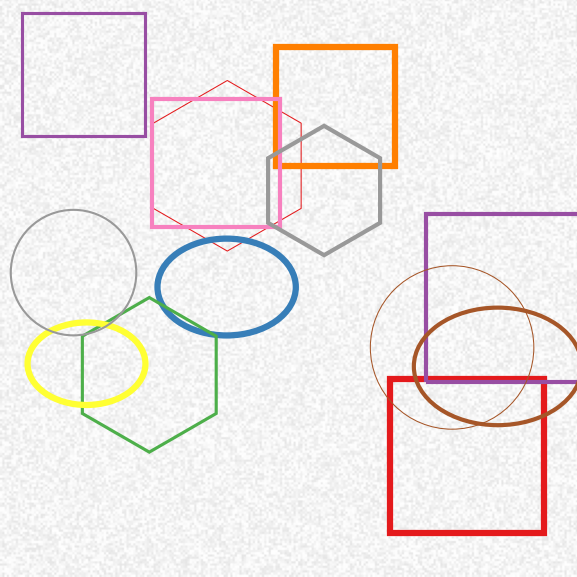[{"shape": "square", "thickness": 3, "radius": 0.67, "center": [0.809, 0.21]}, {"shape": "hexagon", "thickness": 0.5, "radius": 0.74, "center": [0.394, 0.712]}, {"shape": "oval", "thickness": 3, "radius": 0.6, "center": [0.392, 0.502]}, {"shape": "hexagon", "thickness": 1.5, "radius": 0.67, "center": [0.258, 0.35]}, {"shape": "square", "thickness": 1.5, "radius": 0.53, "center": [0.144, 0.87]}, {"shape": "square", "thickness": 2, "radius": 0.73, "center": [0.883, 0.483]}, {"shape": "square", "thickness": 3, "radius": 0.52, "center": [0.581, 0.815]}, {"shape": "oval", "thickness": 3, "radius": 0.51, "center": [0.15, 0.369]}, {"shape": "circle", "thickness": 0.5, "radius": 0.71, "center": [0.783, 0.397]}, {"shape": "oval", "thickness": 2, "radius": 0.73, "center": [0.862, 0.365]}, {"shape": "square", "thickness": 2, "radius": 0.56, "center": [0.374, 0.717]}, {"shape": "circle", "thickness": 1, "radius": 0.54, "center": [0.127, 0.527]}, {"shape": "hexagon", "thickness": 2, "radius": 0.56, "center": [0.561, 0.669]}]